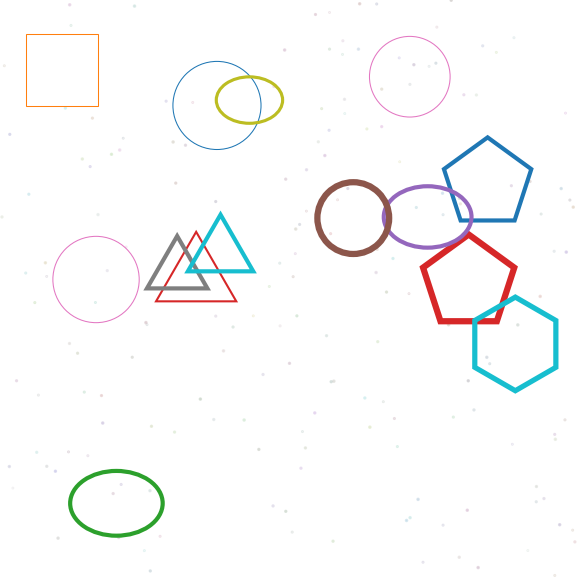[{"shape": "circle", "thickness": 0.5, "radius": 0.38, "center": [0.376, 0.817]}, {"shape": "pentagon", "thickness": 2, "radius": 0.4, "center": [0.844, 0.682]}, {"shape": "square", "thickness": 0.5, "radius": 0.31, "center": [0.108, 0.878]}, {"shape": "oval", "thickness": 2, "radius": 0.4, "center": [0.202, 0.128]}, {"shape": "triangle", "thickness": 1, "radius": 0.4, "center": [0.34, 0.517]}, {"shape": "pentagon", "thickness": 3, "radius": 0.42, "center": [0.812, 0.51]}, {"shape": "oval", "thickness": 2, "radius": 0.38, "center": [0.741, 0.623]}, {"shape": "circle", "thickness": 3, "radius": 0.31, "center": [0.612, 0.621]}, {"shape": "circle", "thickness": 0.5, "radius": 0.35, "center": [0.71, 0.866]}, {"shape": "circle", "thickness": 0.5, "radius": 0.37, "center": [0.166, 0.515]}, {"shape": "triangle", "thickness": 2, "radius": 0.3, "center": [0.307, 0.53]}, {"shape": "oval", "thickness": 1.5, "radius": 0.29, "center": [0.432, 0.826]}, {"shape": "triangle", "thickness": 2, "radius": 0.33, "center": [0.382, 0.562]}, {"shape": "hexagon", "thickness": 2.5, "radius": 0.41, "center": [0.892, 0.404]}]